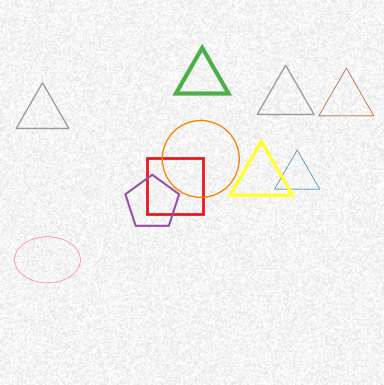[{"shape": "square", "thickness": 2, "radius": 0.36, "center": [0.455, 0.517]}, {"shape": "triangle", "thickness": 0.5, "radius": 0.34, "center": [0.772, 0.543]}, {"shape": "triangle", "thickness": 3, "radius": 0.4, "center": [0.525, 0.797]}, {"shape": "pentagon", "thickness": 1.5, "radius": 0.37, "center": [0.395, 0.473]}, {"shape": "circle", "thickness": 1, "radius": 0.5, "center": [0.522, 0.587]}, {"shape": "triangle", "thickness": 2.5, "radius": 0.47, "center": [0.679, 0.539]}, {"shape": "triangle", "thickness": 0.5, "radius": 0.41, "center": [0.9, 0.74]}, {"shape": "oval", "thickness": 0.5, "radius": 0.43, "center": [0.123, 0.325]}, {"shape": "triangle", "thickness": 1, "radius": 0.4, "center": [0.11, 0.706]}, {"shape": "triangle", "thickness": 1, "radius": 0.43, "center": [0.742, 0.745]}]